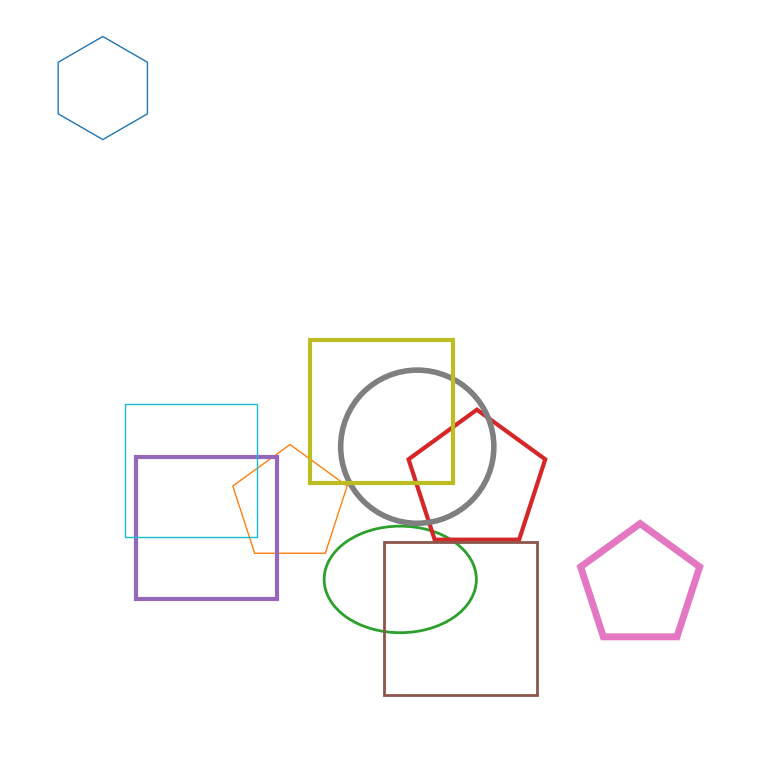[{"shape": "hexagon", "thickness": 0.5, "radius": 0.33, "center": [0.134, 0.886]}, {"shape": "pentagon", "thickness": 0.5, "radius": 0.39, "center": [0.377, 0.345]}, {"shape": "oval", "thickness": 1, "radius": 0.49, "center": [0.52, 0.248]}, {"shape": "pentagon", "thickness": 1.5, "radius": 0.47, "center": [0.619, 0.375]}, {"shape": "square", "thickness": 1.5, "radius": 0.46, "center": [0.268, 0.314]}, {"shape": "square", "thickness": 1, "radius": 0.5, "center": [0.598, 0.197]}, {"shape": "pentagon", "thickness": 2.5, "radius": 0.41, "center": [0.831, 0.239]}, {"shape": "circle", "thickness": 2, "radius": 0.5, "center": [0.542, 0.42]}, {"shape": "square", "thickness": 1.5, "radius": 0.46, "center": [0.495, 0.466]}, {"shape": "square", "thickness": 0.5, "radius": 0.43, "center": [0.248, 0.389]}]